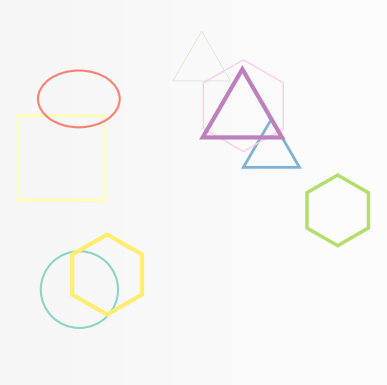[{"shape": "circle", "thickness": 1.5, "radius": 0.5, "center": [0.205, 0.248]}, {"shape": "square", "thickness": 2, "radius": 0.55, "center": [0.157, 0.591]}, {"shape": "oval", "thickness": 1.5, "radius": 0.53, "center": [0.203, 0.743]}, {"shape": "triangle", "thickness": 2, "radius": 0.42, "center": [0.7, 0.607]}, {"shape": "hexagon", "thickness": 2.5, "radius": 0.46, "center": [0.871, 0.454]}, {"shape": "hexagon", "thickness": 1, "radius": 0.6, "center": [0.628, 0.726]}, {"shape": "triangle", "thickness": 3, "radius": 0.59, "center": [0.625, 0.702]}, {"shape": "triangle", "thickness": 0.5, "radius": 0.43, "center": [0.52, 0.833]}, {"shape": "hexagon", "thickness": 3, "radius": 0.52, "center": [0.276, 0.287]}]